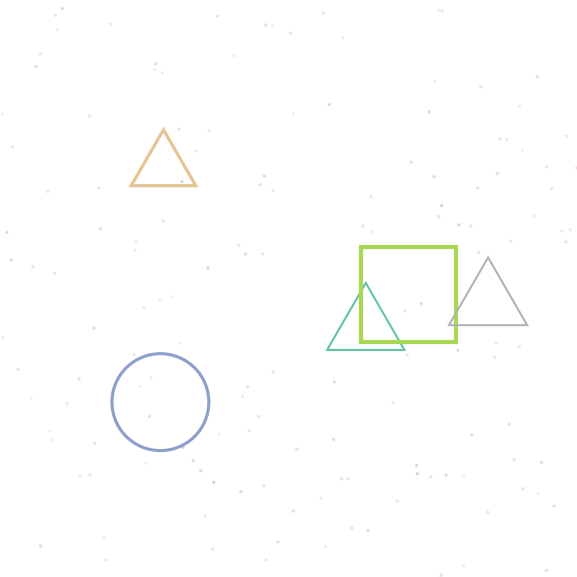[{"shape": "triangle", "thickness": 1, "radius": 0.39, "center": [0.633, 0.432]}, {"shape": "circle", "thickness": 1.5, "radius": 0.42, "center": [0.278, 0.303]}, {"shape": "square", "thickness": 2, "radius": 0.41, "center": [0.708, 0.489]}, {"shape": "triangle", "thickness": 1.5, "radius": 0.32, "center": [0.283, 0.71]}, {"shape": "triangle", "thickness": 1, "radius": 0.39, "center": [0.845, 0.475]}]